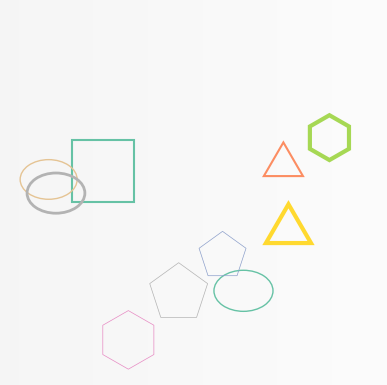[{"shape": "oval", "thickness": 1, "radius": 0.38, "center": [0.628, 0.245]}, {"shape": "square", "thickness": 1.5, "radius": 0.4, "center": [0.267, 0.556]}, {"shape": "triangle", "thickness": 1.5, "radius": 0.29, "center": [0.731, 0.572]}, {"shape": "pentagon", "thickness": 0.5, "radius": 0.32, "center": [0.574, 0.335]}, {"shape": "hexagon", "thickness": 0.5, "radius": 0.38, "center": [0.331, 0.117]}, {"shape": "hexagon", "thickness": 3, "radius": 0.29, "center": [0.85, 0.642]}, {"shape": "triangle", "thickness": 3, "radius": 0.34, "center": [0.744, 0.402]}, {"shape": "oval", "thickness": 1, "radius": 0.37, "center": [0.126, 0.534]}, {"shape": "pentagon", "thickness": 0.5, "radius": 0.39, "center": [0.461, 0.239]}, {"shape": "oval", "thickness": 2, "radius": 0.37, "center": [0.144, 0.498]}]